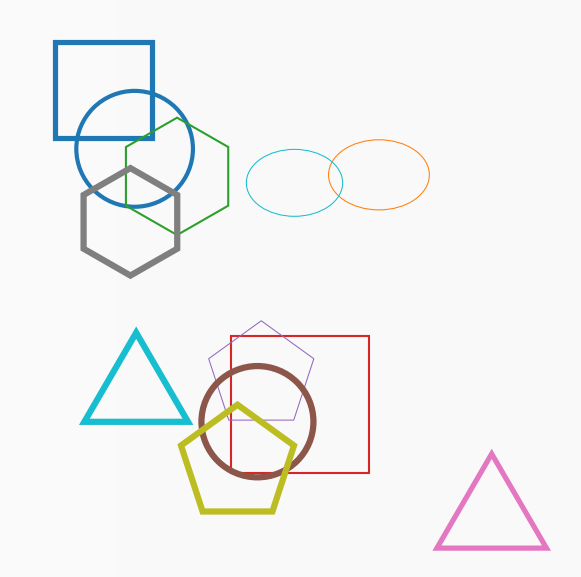[{"shape": "square", "thickness": 2.5, "radius": 0.42, "center": [0.178, 0.843]}, {"shape": "circle", "thickness": 2, "radius": 0.5, "center": [0.232, 0.741]}, {"shape": "oval", "thickness": 0.5, "radius": 0.43, "center": [0.652, 0.696]}, {"shape": "hexagon", "thickness": 1, "radius": 0.51, "center": [0.305, 0.694]}, {"shape": "square", "thickness": 1, "radius": 0.59, "center": [0.517, 0.299]}, {"shape": "pentagon", "thickness": 0.5, "radius": 0.48, "center": [0.449, 0.349]}, {"shape": "circle", "thickness": 3, "radius": 0.48, "center": [0.443, 0.269]}, {"shape": "triangle", "thickness": 2.5, "radius": 0.54, "center": [0.846, 0.104]}, {"shape": "hexagon", "thickness": 3, "radius": 0.47, "center": [0.224, 0.615]}, {"shape": "pentagon", "thickness": 3, "radius": 0.51, "center": [0.409, 0.196]}, {"shape": "oval", "thickness": 0.5, "radius": 0.41, "center": [0.507, 0.683]}, {"shape": "triangle", "thickness": 3, "radius": 0.51, "center": [0.234, 0.32]}]